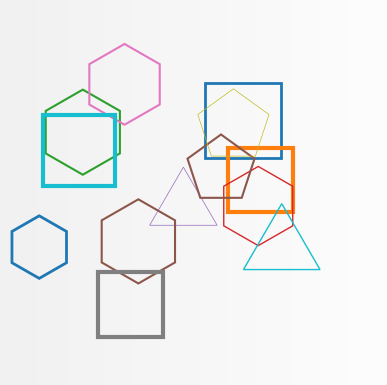[{"shape": "square", "thickness": 2, "radius": 0.49, "center": [0.627, 0.686]}, {"shape": "hexagon", "thickness": 2, "radius": 0.41, "center": [0.101, 0.358]}, {"shape": "square", "thickness": 3, "radius": 0.42, "center": [0.673, 0.533]}, {"shape": "hexagon", "thickness": 1.5, "radius": 0.55, "center": [0.214, 0.657]}, {"shape": "hexagon", "thickness": 1, "radius": 0.51, "center": [0.666, 0.465]}, {"shape": "triangle", "thickness": 0.5, "radius": 0.5, "center": [0.473, 0.465]}, {"shape": "hexagon", "thickness": 1.5, "radius": 0.55, "center": [0.357, 0.373]}, {"shape": "pentagon", "thickness": 1.5, "radius": 0.45, "center": [0.57, 0.56]}, {"shape": "hexagon", "thickness": 1.5, "radius": 0.52, "center": [0.321, 0.781]}, {"shape": "square", "thickness": 3, "radius": 0.42, "center": [0.336, 0.209]}, {"shape": "pentagon", "thickness": 0.5, "radius": 0.48, "center": [0.602, 0.673]}, {"shape": "square", "thickness": 3, "radius": 0.46, "center": [0.204, 0.61]}, {"shape": "triangle", "thickness": 1, "radius": 0.57, "center": [0.727, 0.357]}]